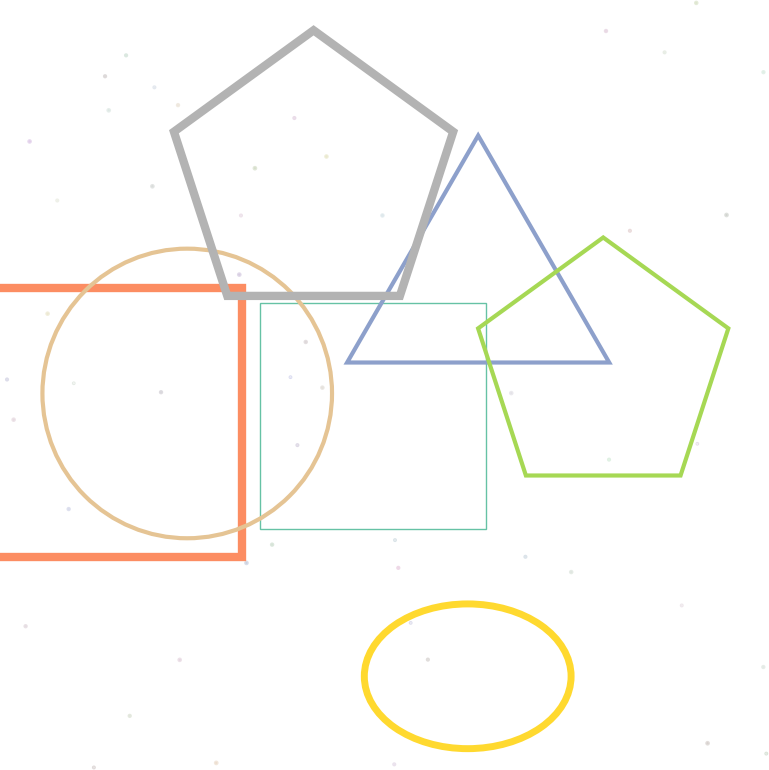[{"shape": "square", "thickness": 0.5, "radius": 0.73, "center": [0.484, 0.46]}, {"shape": "square", "thickness": 3, "radius": 0.87, "center": [0.14, 0.451]}, {"shape": "triangle", "thickness": 1.5, "radius": 0.98, "center": [0.621, 0.627]}, {"shape": "pentagon", "thickness": 1.5, "radius": 0.85, "center": [0.783, 0.521]}, {"shape": "oval", "thickness": 2.5, "radius": 0.67, "center": [0.607, 0.122]}, {"shape": "circle", "thickness": 1.5, "radius": 0.94, "center": [0.243, 0.489]}, {"shape": "pentagon", "thickness": 3, "radius": 0.95, "center": [0.407, 0.77]}]